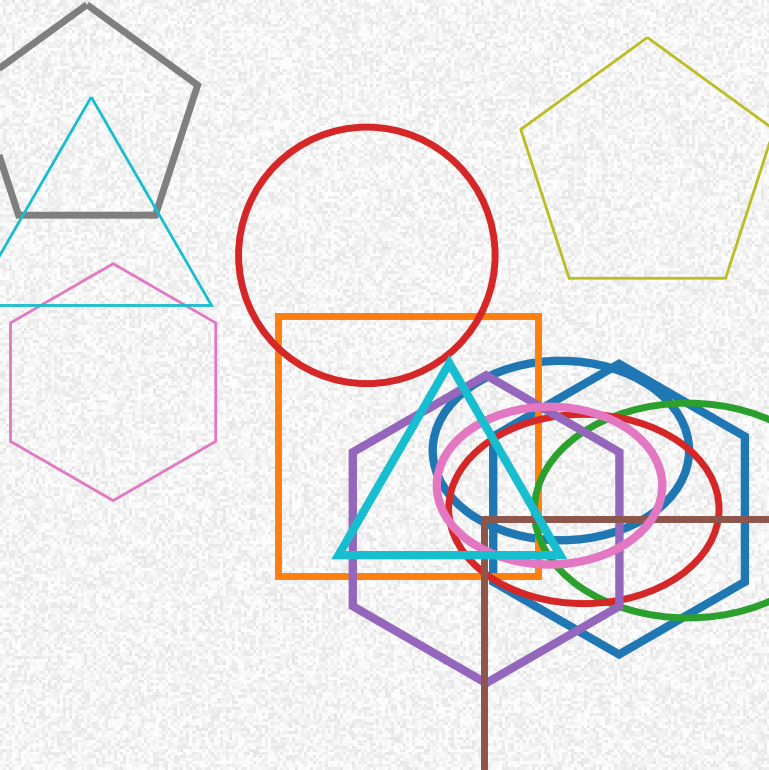[{"shape": "oval", "thickness": 3, "radius": 0.83, "center": [0.728, 0.415]}, {"shape": "hexagon", "thickness": 3, "radius": 0.94, "center": [0.804, 0.339]}, {"shape": "square", "thickness": 2.5, "radius": 0.84, "center": [0.53, 0.42]}, {"shape": "oval", "thickness": 2.5, "radius": 1.0, "center": [0.893, 0.337]}, {"shape": "circle", "thickness": 2.5, "radius": 0.83, "center": [0.476, 0.668]}, {"shape": "oval", "thickness": 2.5, "radius": 0.88, "center": [0.758, 0.339]}, {"shape": "hexagon", "thickness": 3, "radius": 1.0, "center": [0.631, 0.313]}, {"shape": "square", "thickness": 2.5, "radius": 0.95, "center": [0.819, 0.135]}, {"shape": "hexagon", "thickness": 1, "radius": 0.77, "center": [0.147, 0.504]}, {"shape": "oval", "thickness": 3, "radius": 0.73, "center": [0.714, 0.369]}, {"shape": "pentagon", "thickness": 2.5, "radius": 0.76, "center": [0.113, 0.843]}, {"shape": "pentagon", "thickness": 1, "radius": 0.86, "center": [0.841, 0.778]}, {"shape": "triangle", "thickness": 3, "radius": 0.83, "center": [0.584, 0.362]}, {"shape": "triangle", "thickness": 1, "radius": 0.9, "center": [0.118, 0.694]}]